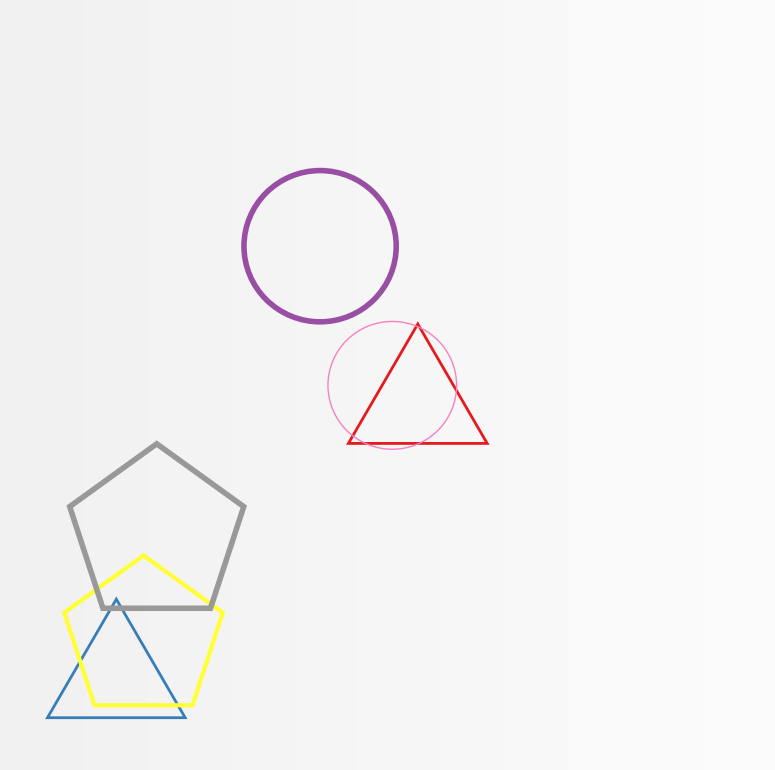[{"shape": "triangle", "thickness": 1, "radius": 0.52, "center": [0.539, 0.476]}, {"shape": "triangle", "thickness": 1, "radius": 0.51, "center": [0.15, 0.119]}, {"shape": "circle", "thickness": 2, "radius": 0.49, "center": [0.413, 0.68]}, {"shape": "pentagon", "thickness": 1.5, "radius": 0.54, "center": [0.185, 0.171]}, {"shape": "circle", "thickness": 0.5, "radius": 0.42, "center": [0.506, 0.5]}, {"shape": "pentagon", "thickness": 2, "radius": 0.59, "center": [0.202, 0.306]}]